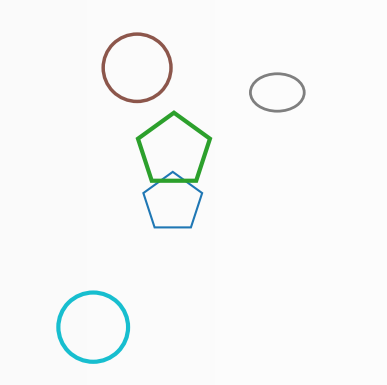[{"shape": "pentagon", "thickness": 1.5, "radius": 0.4, "center": [0.446, 0.474]}, {"shape": "pentagon", "thickness": 3, "radius": 0.49, "center": [0.449, 0.61]}, {"shape": "circle", "thickness": 2.5, "radius": 0.44, "center": [0.354, 0.824]}, {"shape": "oval", "thickness": 2, "radius": 0.35, "center": [0.716, 0.76]}, {"shape": "circle", "thickness": 3, "radius": 0.45, "center": [0.241, 0.15]}]